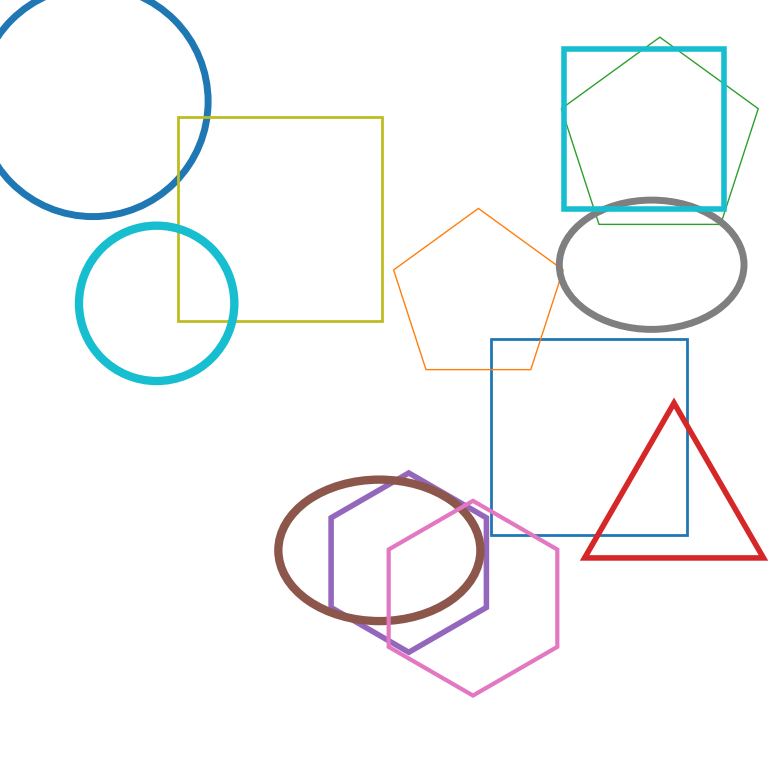[{"shape": "square", "thickness": 1, "radius": 0.64, "center": [0.765, 0.433]}, {"shape": "circle", "thickness": 2.5, "radius": 0.75, "center": [0.121, 0.868]}, {"shape": "pentagon", "thickness": 0.5, "radius": 0.58, "center": [0.621, 0.614]}, {"shape": "pentagon", "thickness": 0.5, "radius": 0.67, "center": [0.857, 0.817]}, {"shape": "triangle", "thickness": 2, "radius": 0.67, "center": [0.875, 0.342]}, {"shape": "hexagon", "thickness": 2, "radius": 0.58, "center": [0.531, 0.269]}, {"shape": "oval", "thickness": 3, "radius": 0.66, "center": [0.493, 0.285]}, {"shape": "hexagon", "thickness": 1.5, "radius": 0.63, "center": [0.614, 0.223]}, {"shape": "oval", "thickness": 2.5, "radius": 0.6, "center": [0.846, 0.656]}, {"shape": "square", "thickness": 1, "radius": 0.66, "center": [0.364, 0.716]}, {"shape": "circle", "thickness": 3, "radius": 0.5, "center": [0.203, 0.606]}, {"shape": "square", "thickness": 2, "radius": 0.52, "center": [0.837, 0.832]}]